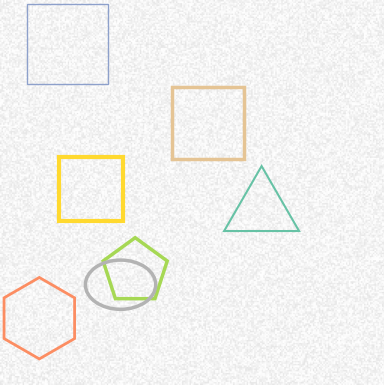[{"shape": "triangle", "thickness": 1.5, "radius": 0.56, "center": [0.679, 0.456]}, {"shape": "hexagon", "thickness": 2, "radius": 0.53, "center": [0.102, 0.174]}, {"shape": "square", "thickness": 1, "radius": 0.52, "center": [0.176, 0.886]}, {"shape": "pentagon", "thickness": 2.5, "radius": 0.44, "center": [0.351, 0.295]}, {"shape": "square", "thickness": 3, "radius": 0.42, "center": [0.237, 0.51]}, {"shape": "square", "thickness": 2.5, "radius": 0.47, "center": [0.541, 0.68]}, {"shape": "oval", "thickness": 2.5, "radius": 0.46, "center": [0.313, 0.261]}]